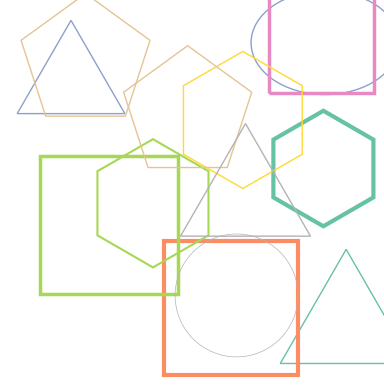[{"shape": "triangle", "thickness": 1, "radius": 0.99, "center": [0.899, 0.155]}, {"shape": "hexagon", "thickness": 3, "radius": 0.75, "center": [0.84, 0.562]}, {"shape": "square", "thickness": 3, "radius": 0.87, "center": [0.6, 0.2]}, {"shape": "triangle", "thickness": 1, "radius": 0.81, "center": [0.184, 0.786]}, {"shape": "oval", "thickness": 1, "radius": 0.96, "center": [0.844, 0.889]}, {"shape": "square", "thickness": 2.5, "radius": 0.68, "center": [0.836, 0.895]}, {"shape": "hexagon", "thickness": 1.5, "radius": 0.83, "center": [0.397, 0.472]}, {"shape": "square", "thickness": 2.5, "radius": 0.9, "center": [0.283, 0.415]}, {"shape": "hexagon", "thickness": 1, "radius": 0.89, "center": [0.631, 0.688]}, {"shape": "pentagon", "thickness": 1, "radius": 0.87, "center": [0.487, 0.706]}, {"shape": "pentagon", "thickness": 1, "radius": 0.88, "center": [0.222, 0.841]}, {"shape": "triangle", "thickness": 1, "radius": 0.97, "center": [0.638, 0.484]}, {"shape": "circle", "thickness": 0.5, "radius": 0.8, "center": [0.614, 0.233]}]